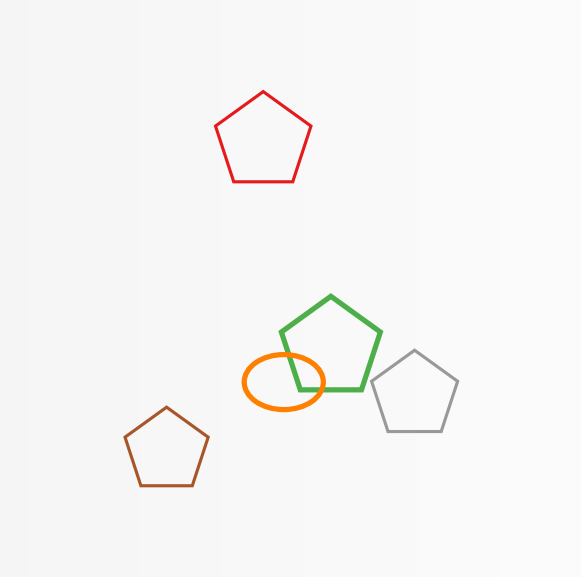[{"shape": "pentagon", "thickness": 1.5, "radius": 0.43, "center": [0.453, 0.754]}, {"shape": "pentagon", "thickness": 2.5, "radius": 0.45, "center": [0.569, 0.397]}, {"shape": "oval", "thickness": 2.5, "radius": 0.34, "center": [0.488, 0.338]}, {"shape": "pentagon", "thickness": 1.5, "radius": 0.38, "center": [0.287, 0.219]}, {"shape": "pentagon", "thickness": 1.5, "radius": 0.39, "center": [0.713, 0.315]}]